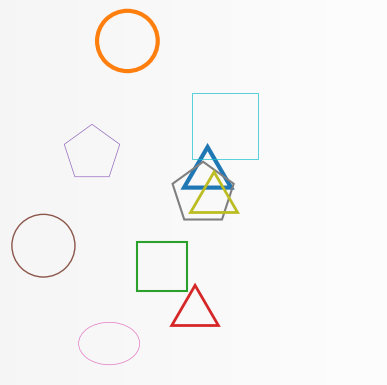[{"shape": "triangle", "thickness": 3, "radius": 0.35, "center": [0.536, 0.548]}, {"shape": "circle", "thickness": 3, "radius": 0.39, "center": [0.329, 0.894]}, {"shape": "square", "thickness": 1.5, "radius": 0.32, "center": [0.418, 0.307]}, {"shape": "triangle", "thickness": 2, "radius": 0.35, "center": [0.503, 0.189]}, {"shape": "pentagon", "thickness": 0.5, "radius": 0.38, "center": [0.237, 0.602]}, {"shape": "circle", "thickness": 1, "radius": 0.41, "center": [0.112, 0.362]}, {"shape": "oval", "thickness": 0.5, "radius": 0.39, "center": [0.282, 0.108]}, {"shape": "pentagon", "thickness": 1.5, "radius": 0.41, "center": [0.524, 0.497]}, {"shape": "triangle", "thickness": 2, "radius": 0.35, "center": [0.552, 0.483]}, {"shape": "square", "thickness": 0.5, "radius": 0.43, "center": [0.581, 0.673]}]